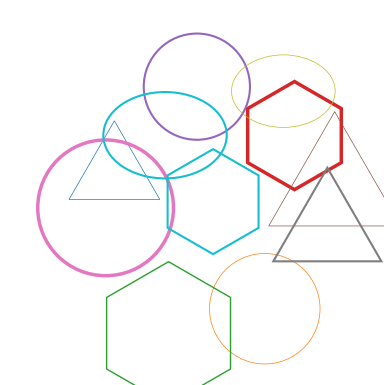[{"shape": "triangle", "thickness": 0.5, "radius": 0.68, "center": [0.297, 0.55]}, {"shape": "circle", "thickness": 0.5, "radius": 0.72, "center": [0.688, 0.198]}, {"shape": "hexagon", "thickness": 1, "radius": 0.93, "center": [0.438, 0.134]}, {"shape": "hexagon", "thickness": 2.5, "radius": 0.7, "center": [0.765, 0.648]}, {"shape": "circle", "thickness": 1.5, "radius": 0.69, "center": [0.511, 0.775]}, {"shape": "triangle", "thickness": 0.5, "radius": 0.99, "center": [0.869, 0.512]}, {"shape": "circle", "thickness": 2.5, "radius": 0.88, "center": [0.274, 0.46]}, {"shape": "triangle", "thickness": 1.5, "radius": 0.81, "center": [0.85, 0.402]}, {"shape": "oval", "thickness": 0.5, "radius": 0.67, "center": [0.736, 0.763]}, {"shape": "hexagon", "thickness": 1.5, "radius": 0.68, "center": [0.553, 0.476]}, {"shape": "oval", "thickness": 1.5, "radius": 0.8, "center": [0.429, 0.649]}]